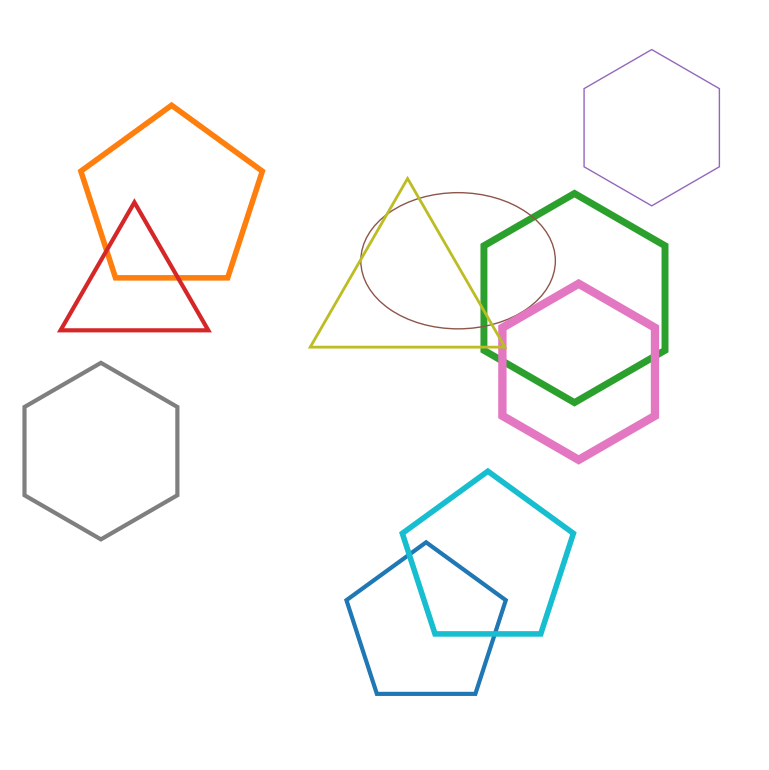[{"shape": "pentagon", "thickness": 1.5, "radius": 0.54, "center": [0.553, 0.187]}, {"shape": "pentagon", "thickness": 2, "radius": 0.62, "center": [0.223, 0.739]}, {"shape": "hexagon", "thickness": 2.5, "radius": 0.68, "center": [0.746, 0.613]}, {"shape": "triangle", "thickness": 1.5, "radius": 0.55, "center": [0.175, 0.626]}, {"shape": "hexagon", "thickness": 0.5, "radius": 0.51, "center": [0.846, 0.834]}, {"shape": "oval", "thickness": 0.5, "radius": 0.63, "center": [0.595, 0.661]}, {"shape": "hexagon", "thickness": 3, "radius": 0.57, "center": [0.752, 0.517]}, {"shape": "hexagon", "thickness": 1.5, "radius": 0.57, "center": [0.131, 0.414]}, {"shape": "triangle", "thickness": 1, "radius": 0.73, "center": [0.529, 0.622]}, {"shape": "pentagon", "thickness": 2, "radius": 0.58, "center": [0.634, 0.271]}]